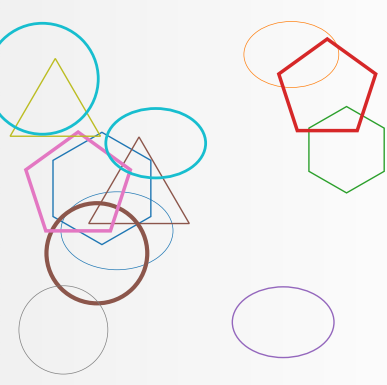[{"shape": "oval", "thickness": 0.5, "radius": 0.72, "center": [0.302, 0.401]}, {"shape": "hexagon", "thickness": 1, "radius": 0.73, "center": [0.263, 0.511]}, {"shape": "oval", "thickness": 0.5, "radius": 0.61, "center": [0.752, 0.858]}, {"shape": "hexagon", "thickness": 1, "radius": 0.56, "center": [0.894, 0.611]}, {"shape": "pentagon", "thickness": 2.5, "radius": 0.66, "center": [0.845, 0.767]}, {"shape": "oval", "thickness": 1, "radius": 0.66, "center": [0.731, 0.163]}, {"shape": "circle", "thickness": 3, "radius": 0.65, "center": [0.25, 0.342]}, {"shape": "triangle", "thickness": 1, "radius": 0.75, "center": [0.359, 0.494]}, {"shape": "pentagon", "thickness": 2.5, "radius": 0.71, "center": [0.202, 0.515]}, {"shape": "circle", "thickness": 0.5, "radius": 0.57, "center": [0.164, 0.143]}, {"shape": "triangle", "thickness": 1, "radius": 0.67, "center": [0.143, 0.713]}, {"shape": "circle", "thickness": 2, "radius": 0.72, "center": [0.109, 0.795]}, {"shape": "oval", "thickness": 2, "radius": 0.64, "center": [0.402, 0.628]}]